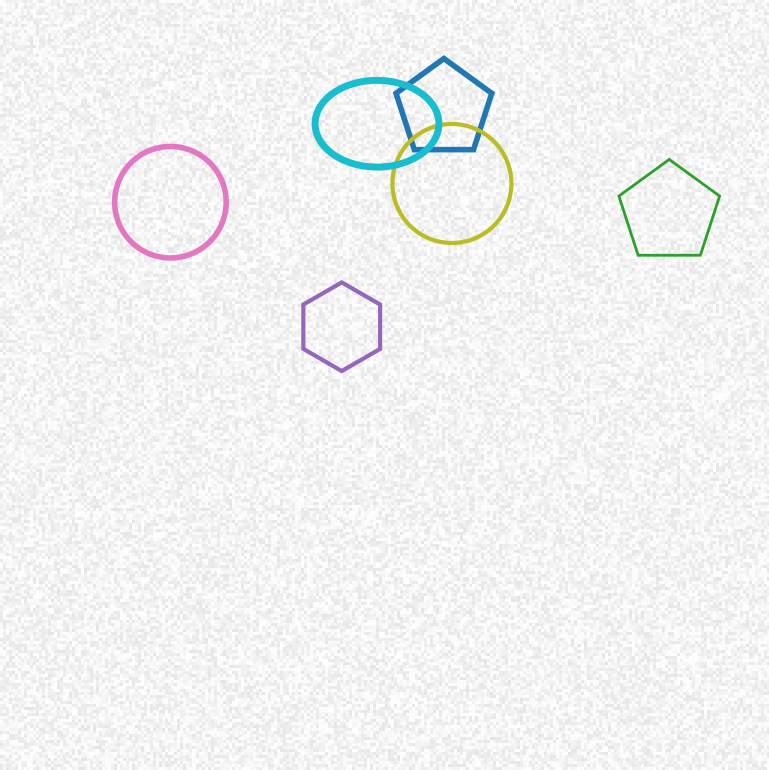[{"shape": "pentagon", "thickness": 2, "radius": 0.33, "center": [0.577, 0.859]}, {"shape": "pentagon", "thickness": 1, "radius": 0.34, "center": [0.869, 0.724]}, {"shape": "hexagon", "thickness": 1.5, "radius": 0.29, "center": [0.444, 0.576]}, {"shape": "circle", "thickness": 2, "radius": 0.36, "center": [0.221, 0.737]}, {"shape": "circle", "thickness": 1.5, "radius": 0.39, "center": [0.587, 0.762]}, {"shape": "oval", "thickness": 2.5, "radius": 0.4, "center": [0.49, 0.839]}]